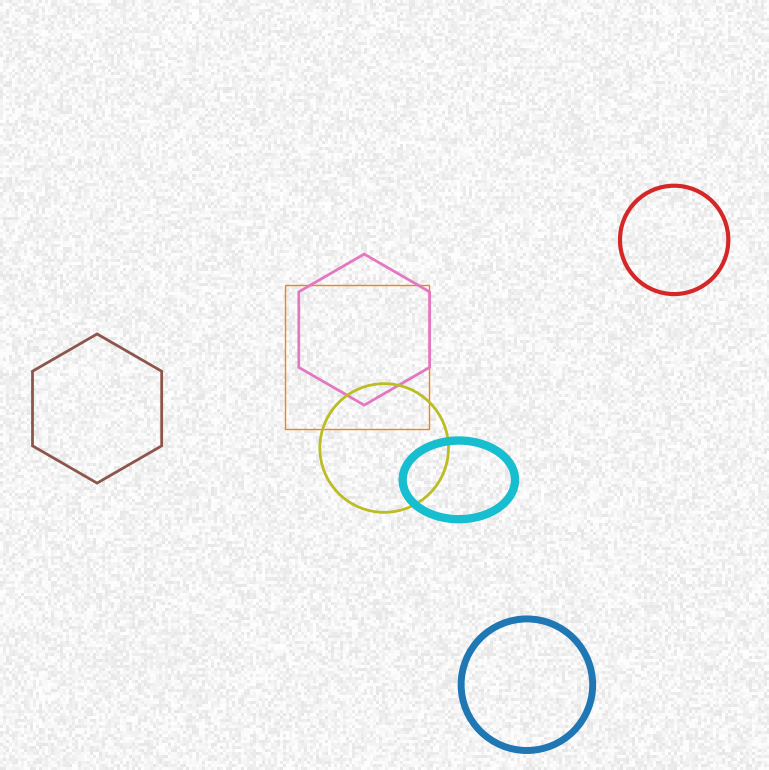[{"shape": "circle", "thickness": 2.5, "radius": 0.43, "center": [0.684, 0.111]}, {"shape": "square", "thickness": 0.5, "radius": 0.47, "center": [0.464, 0.536]}, {"shape": "circle", "thickness": 1.5, "radius": 0.35, "center": [0.876, 0.688]}, {"shape": "hexagon", "thickness": 1, "radius": 0.48, "center": [0.126, 0.469]}, {"shape": "hexagon", "thickness": 1, "radius": 0.49, "center": [0.473, 0.572]}, {"shape": "circle", "thickness": 1, "radius": 0.42, "center": [0.499, 0.418]}, {"shape": "oval", "thickness": 3, "radius": 0.36, "center": [0.596, 0.377]}]